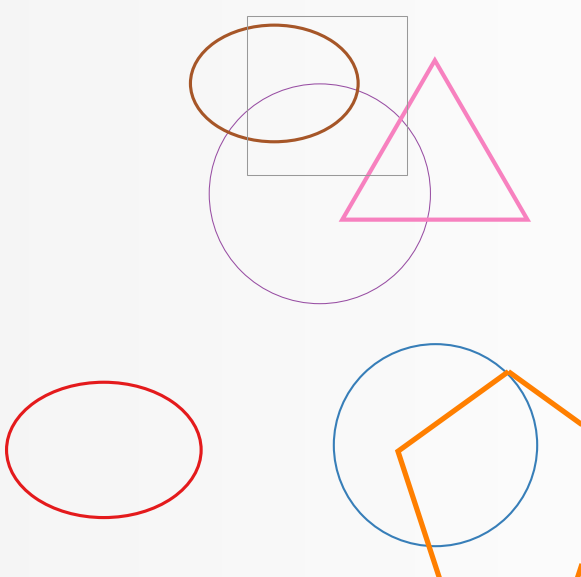[{"shape": "oval", "thickness": 1.5, "radius": 0.84, "center": [0.179, 0.22]}, {"shape": "circle", "thickness": 1, "radius": 0.87, "center": [0.749, 0.228]}, {"shape": "circle", "thickness": 0.5, "radius": 0.95, "center": [0.55, 0.664]}, {"shape": "pentagon", "thickness": 2.5, "radius": 1.0, "center": [0.875, 0.156]}, {"shape": "oval", "thickness": 1.5, "radius": 0.72, "center": [0.472, 0.855]}, {"shape": "triangle", "thickness": 2, "radius": 0.92, "center": [0.748, 0.711]}, {"shape": "square", "thickness": 0.5, "radius": 0.69, "center": [0.562, 0.834]}]